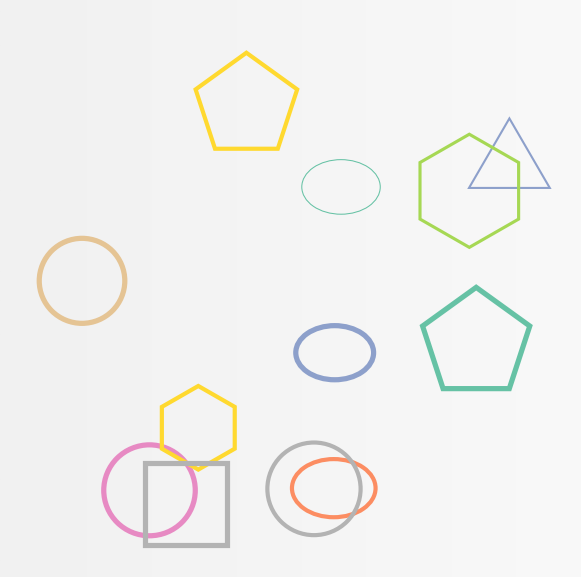[{"shape": "oval", "thickness": 0.5, "radius": 0.34, "center": [0.587, 0.675]}, {"shape": "pentagon", "thickness": 2.5, "radius": 0.48, "center": [0.819, 0.405]}, {"shape": "oval", "thickness": 2, "radius": 0.36, "center": [0.574, 0.154]}, {"shape": "triangle", "thickness": 1, "radius": 0.4, "center": [0.876, 0.714]}, {"shape": "oval", "thickness": 2.5, "radius": 0.33, "center": [0.576, 0.388]}, {"shape": "circle", "thickness": 2.5, "radius": 0.39, "center": [0.257, 0.15]}, {"shape": "hexagon", "thickness": 1.5, "radius": 0.49, "center": [0.807, 0.669]}, {"shape": "hexagon", "thickness": 2, "radius": 0.36, "center": [0.341, 0.258]}, {"shape": "pentagon", "thickness": 2, "radius": 0.46, "center": [0.424, 0.816]}, {"shape": "circle", "thickness": 2.5, "radius": 0.37, "center": [0.141, 0.513]}, {"shape": "square", "thickness": 2.5, "radius": 0.35, "center": [0.319, 0.126]}, {"shape": "circle", "thickness": 2, "radius": 0.4, "center": [0.54, 0.153]}]